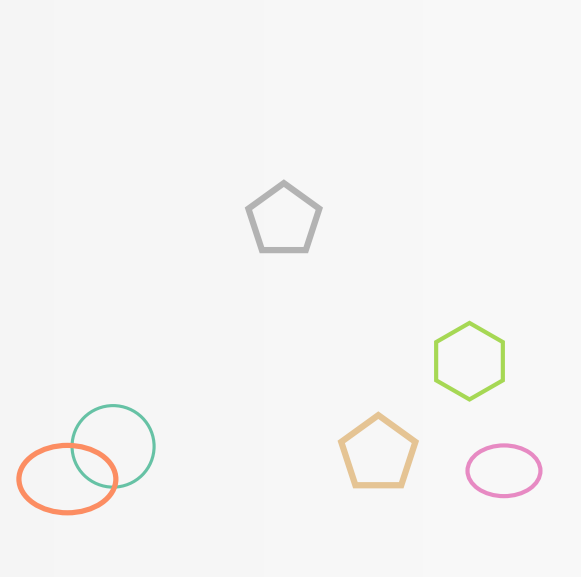[{"shape": "circle", "thickness": 1.5, "radius": 0.35, "center": [0.195, 0.226]}, {"shape": "oval", "thickness": 2.5, "radius": 0.42, "center": [0.116, 0.17]}, {"shape": "oval", "thickness": 2, "radius": 0.31, "center": [0.867, 0.184]}, {"shape": "hexagon", "thickness": 2, "radius": 0.33, "center": [0.808, 0.374]}, {"shape": "pentagon", "thickness": 3, "radius": 0.34, "center": [0.651, 0.213]}, {"shape": "pentagon", "thickness": 3, "radius": 0.32, "center": [0.488, 0.618]}]